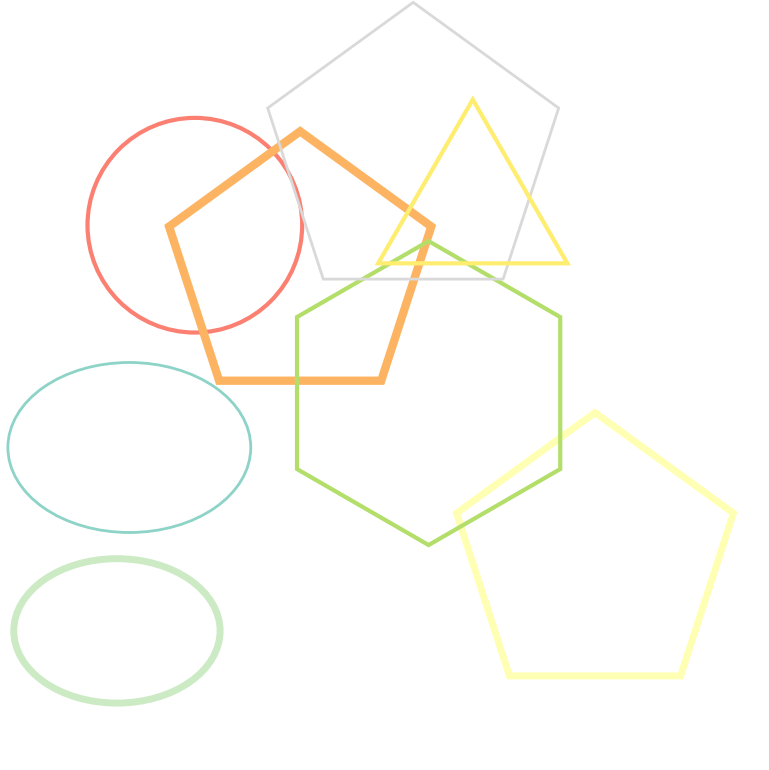[{"shape": "oval", "thickness": 1, "radius": 0.79, "center": [0.168, 0.419]}, {"shape": "pentagon", "thickness": 2.5, "radius": 0.95, "center": [0.773, 0.275]}, {"shape": "circle", "thickness": 1.5, "radius": 0.7, "center": [0.253, 0.708]}, {"shape": "pentagon", "thickness": 3, "radius": 0.9, "center": [0.39, 0.65]}, {"shape": "hexagon", "thickness": 1.5, "radius": 0.99, "center": [0.557, 0.49]}, {"shape": "pentagon", "thickness": 1, "radius": 0.99, "center": [0.537, 0.798]}, {"shape": "oval", "thickness": 2.5, "radius": 0.67, "center": [0.152, 0.181]}, {"shape": "triangle", "thickness": 1.5, "radius": 0.71, "center": [0.614, 0.729]}]